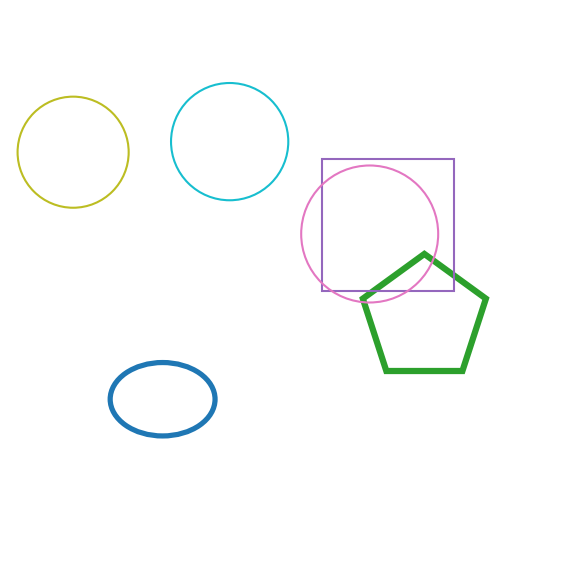[{"shape": "oval", "thickness": 2.5, "radius": 0.45, "center": [0.282, 0.308]}, {"shape": "pentagon", "thickness": 3, "radius": 0.56, "center": [0.735, 0.447]}, {"shape": "square", "thickness": 1, "radius": 0.57, "center": [0.672, 0.61]}, {"shape": "circle", "thickness": 1, "radius": 0.59, "center": [0.64, 0.594]}, {"shape": "circle", "thickness": 1, "radius": 0.48, "center": [0.127, 0.736]}, {"shape": "circle", "thickness": 1, "radius": 0.51, "center": [0.398, 0.754]}]